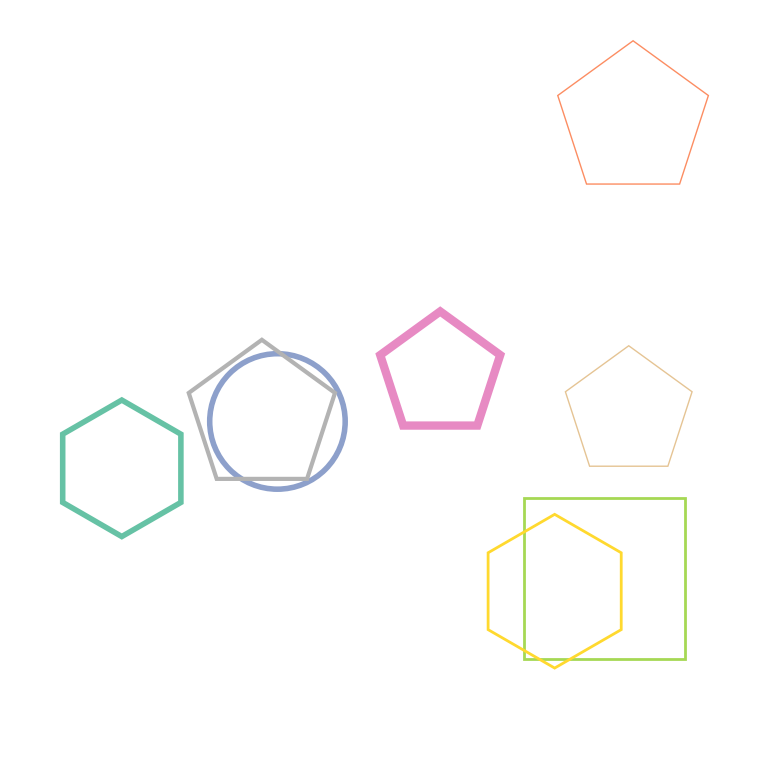[{"shape": "hexagon", "thickness": 2, "radius": 0.44, "center": [0.158, 0.392]}, {"shape": "pentagon", "thickness": 0.5, "radius": 0.51, "center": [0.822, 0.844]}, {"shape": "circle", "thickness": 2, "radius": 0.44, "center": [0.36, 0.453]}, {"shape": "pentagon", "thickness": 3, "radius": 0.41, "center": [0.572, 0.514]}, {"shape": "square", "thickness": 1, "radius": 0.52, "center": [0.785, 0.248]}, {"shape": "hexagon", "thickness": 1, "radius": 0.5, "center": [0.72, 0.232]}, {"shape": "pentagon", "thickness": 0.5, "radius": 0.43, "center": [0.817, 0.464]}, {"shape": "pentagon", "thickness": 1.5, "radius": 0.5, "center": [0.34, 0.459]}]